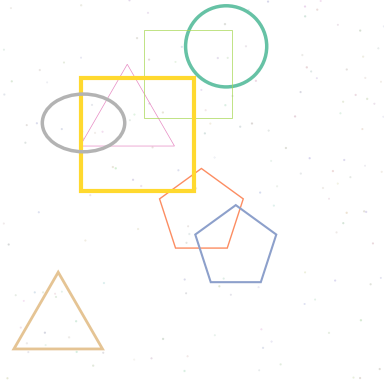[{"shape": "circle", "thickness": 2.5, "radius": 0.53, "center": [0.587, 0.88]}, {"shape": "pentagon", "thickness": 1, "radius": 0.57, "center": [0.523, 0.448]}, {"shape": "pentagon", "thickness": 1.5, "radius": 0.55, "center": [0.612, 0.357]}, {"shape": "triangle", "thickness": 0.5, "radius": 0.71, "center": [0.331, 0.691]}, {"shape": "square", "thickness": 0.5, "radius": 0.57, "center": [0.489, 0.809]}, {"shape": "square", "thickness": 3, "radius": 0.74, "center": [0.357, 0.651]}, {"shape": "triangle", "thickness": 2, "radius": 0.66, "center": [0.151, 0.16]}, {"shape": "oval", "thickness": 2.5, "radius": 0.54, "center": [0.217, 0.681]}]